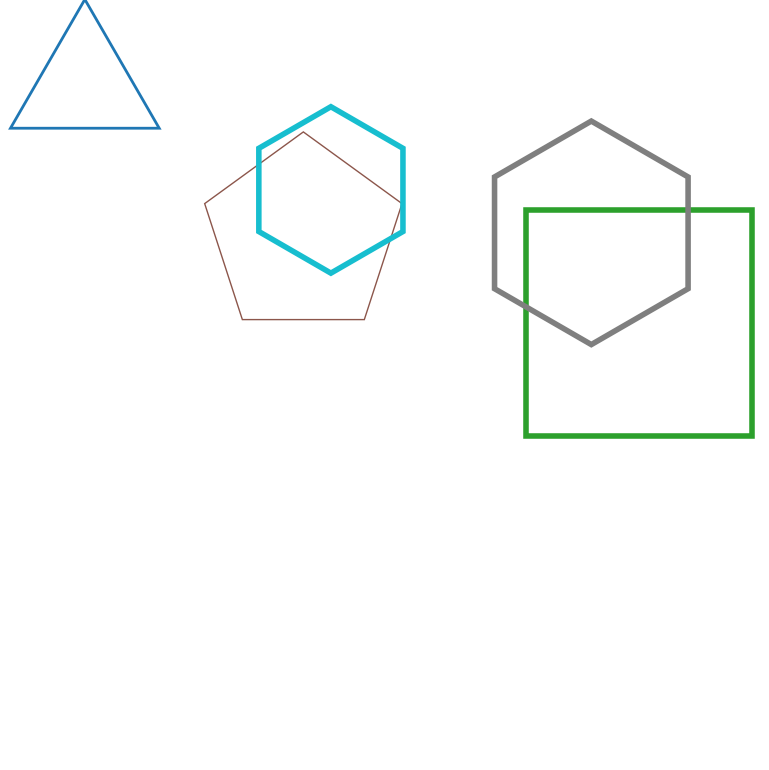[{"shape": "triangle", "thickness": 1, "radius": 0.56, "center": [0.11, 0.889]}, {"shape": "square", "thickness": 2, "radius": 0.73, "center": [0.83, 0.581]}, {"shape": "pentagon", "thickness": 0.5, "radius": 0.67, "center": [0.394, 0.694]}, {"shape": "hexagon", "thickness": 2, "radius": 0.73, "center": [0.768, 0.698]}, {"shape": "hexagon", "thickness": 2, "radius": 0.54, "center": [0.43, 0.753]}]